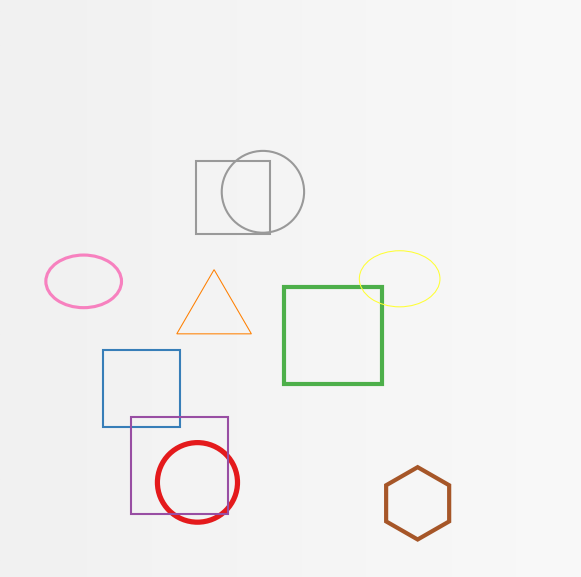[{"shape": "circle", "thickness": 2.5, "radius": 0.34, "center": [0.34, 0.164]}, {"shape": "square", "thickness": 1, "radius": 0.33, "center": [0.243, 0.326]}, {"shape": "square", "thickness": 2, "radius": 0.42, "center": [0.573, 0.418]}, {"shape": "square", "thickness": 1, "radius": 0.42, "center": [0.309, 0.193]}, {"shape": "triangle", "thickness": 0.5, "radius": 0.37, "center": [0.368, 0.458]}, {"shape": "oval", "thickness": 0.5, "radius": 0.35, "center": [0.688, 0.516]}, {"shape": "hexagon", "thickness": 2, "radius": 0.31, "center": [0.719, 0.128]}, {"shape": "oval", "thickness": 1.5, "radius": 0.33, "center": [0.144, 0.512]}, {"shape": "circle", "thickness": 1, "radius": 0.35, "center": [0.452, 0.667]}, {"shape": "square", "thickness": 1, "radius": 0.32, "center": [0.4, 0.657]}]